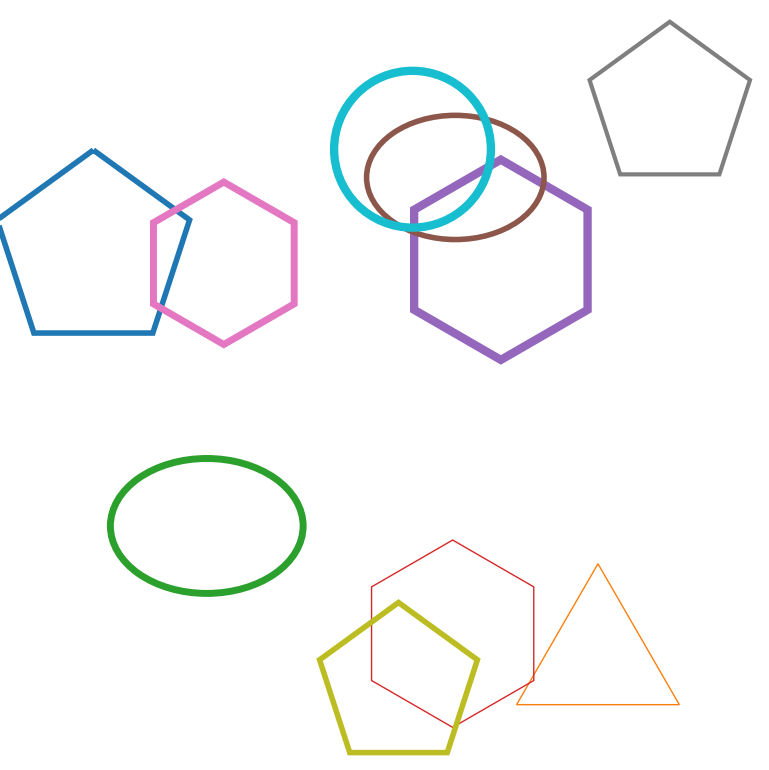[{"shape": "pentagon", "thickness": 2, "radius": 0.66, "center": [0.121, 0.674]}, {"shape": "triangle", "thickness": 0.5, "radius": 0.61, "center": [0.777, 0.146]}, {"shape": "oval", "thickness": 2.5, "radius": 0.63, "center": [0.269, 0.317]}, {"shape": "hexagon", "thickness": 0.5, "radius": 0.61, "center": [0.588, 0.177]}, {"shape": "hexagon", "thickness": 3, "radius": 0.65, "center": [0.65, 0.663]}, {"shape": "oval", "thickness": 2, "radius": 0.58, "center": [0.591, 0.77]}, {"shape": "hexagon", "thickness": 2.5, "radius": 0.53, "center": [0.291, 0.658]}, {"shape": "pentagon", "thickness": 1.5, "radius": 0.55, "center": [0.87, 0.862]}, {"shape": "pentagon", "thickness": 2, "radius": 0.54, "center": [0.518, 0.11]}, {"shape": "circle", "thickness": 3, "radius": 0.51, "center": [0.536, 0.806]}]